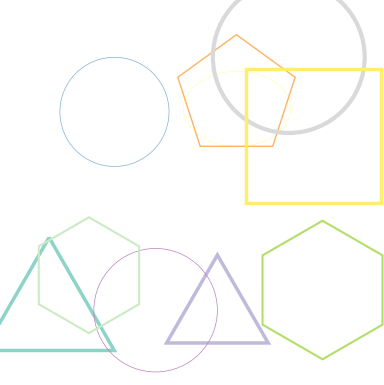[{"shape": "triangle", "thickness": 2.5, "radius": 0.98, "center": [0.128, 0.187]}, {"shape": "oval", "thickness": 0.5, "radius": 0.7, "center": [0.616, 0.717]}, {"shape": "triangle", "thickness": 2.5, "radius": 0.76, "center": [0.565, 0.185]}, {"shape": "circle", "thickness": 0.5, "radius": 0.71, "center": [0.297, 0.709]}, {"shape": "pentagon", "thickness": 1, "radius": 0.8, "center": [0.614, 0.75]}, {"shape": "hexagon", "thickness": 1.5, "radius": 0.9, "center": [0.838, 0.247]}, {"shape": "circle", "thickness": 3, "radius": 0.99, "center": [0.75, 0.852]}, {"shape": "circle", "thickness": 0.5, "radius": 0.8, "center": [0.404, 0.194]}, {"shape": "hexagon", "thickness": 1.5, "radius": 0.75, "center": [0.231, 0.285]}, {"shape": "square", "thickness": 2.5, "radius": 0.87, "center": [0.815, 0.646]}]